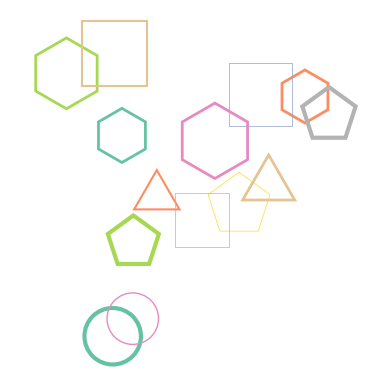[{"shape": "hexagon", "thickness": 2, "radius": 0.35, "center": [0.317, 0.648]}, {"shape": "circle", "thickness": 3, "radius": 0.37, "center": [0.293, 0.127]}, {"shape": "hexagon", "thickness": 2, "radius": 0.34, "center": [0.792, 0.749]}, {"shape": "triangle", "thickness": 1.5, "radius": 0.34, "center": [0.407, 0.49]}, {"shape": "square", "thickness": 0.5, "radius": 0.4, "center": [0.677, 0.755]}, {"shape": "hexagon", "thickness": 2, "radius": 0.49, "center": [0.558, 0.634]}, {"shape": "circle", "thickness": 1, "radius": 0.33, "center": [0.345, 0.172]}, {"shape": "pentagon", "thickness": 3, "radius": 0.35, "center": [0.346, 0.371]}, {"shape": "hexagon", "thickness": 2, "radius": 0.46, "center": [0.173, 0.81]}, {"shape": "pentagon", "thickness": 0.5, "radius": 0.42, "center": [0.621, 0.468]}, {"shape": "triangle", "thickness": 2, "radius": 0.39, "center": [0.698, 0.519]}, {"shape": "square", "thickness": 1.5, "radius": 0.42, "center": [0.298, 0.861]}, {"shape": "pentagon", "thickness": 3, "radius": 0.36, "center": [0.854, 0.701]}, {"shape": "square", "thickness": 0.5, "radius": 0.35, "center": [0.524, 0.429]}]